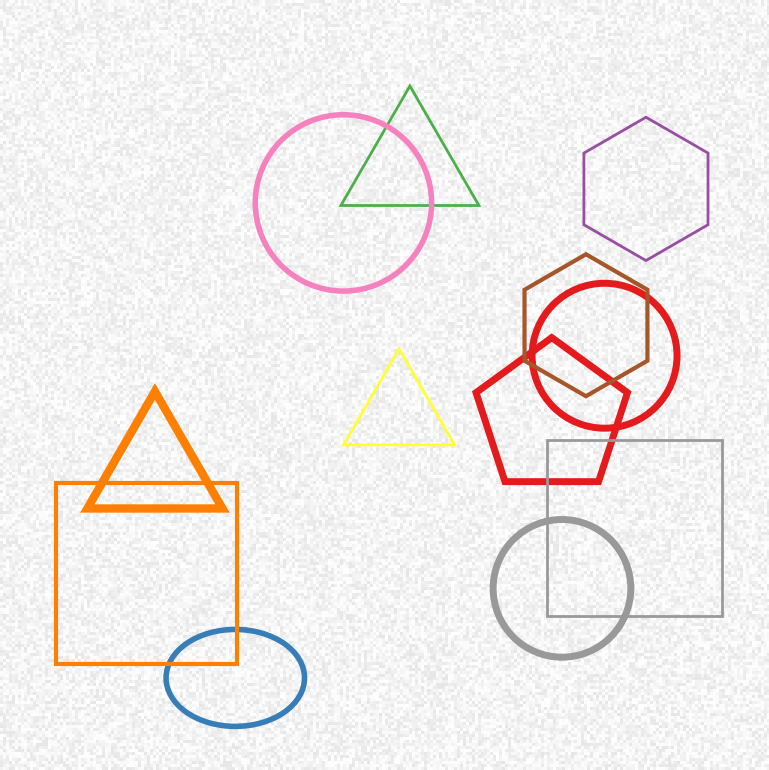[{"shape": "pentagon", "thickness": 2.5, "radius": 0.52, "center": [0.717, 0.458]}, {"shape": "circle", "thickness": 2.5, "radius": 0.47, "center": [0.785, 0.538]}, {"shape": "oval", "thickness": 2, "radius": 0.45, "center": [0.306, 0.12]}, {"shape": "triangle", "thickness": 1, "radius": 0.52, "center": [0.532, 0.785]}, {"shape": "hexagon", "thickness": 1, "radius": 0.47, "center": [0.839, 0.755]}, {"shape": "triangle", "thickness": 3, "radius": 0.51, "center": [0.201, 0.39]}, {"shape": "square", "thickness": 1.5, "radius": 0.59, "center": [0.191, 0.255]}, {"shape": "triangle", "thickness": 1, "radius": 0.42, "center": [0.518, 0.464]}, {"shape": "hexagon", "thickness": 1.5, "radius": 0.46, "center": [0.761, 0.578]}, {"shape": "circle", "thickness": 2, "radius": 0.57, "center": [0.446, 0.736]}, {"shape": "square", "thickness": 1, "radius": 0.57, "center": [0.824, 0.314]}, {"shape": "circle", "thickness": 2.5, "radius": 0.45, "center": [0.73, 0.236]}]